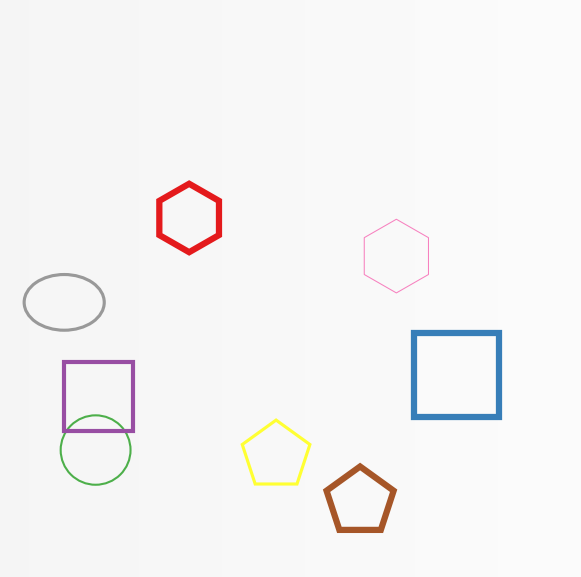[{"shape": "hexagon", "thickness": 3, "radius": 0.3, "center": [0.325, 0.622]}, {"shape": "square", "thickness": 3, "radius": 0.37, "center": [0.786, 0.35]}, {"shape": "circle", "thickness": 1, "radius": 0.3, "center": [0.164, 0.22]}, {"shape": "square", "thickness": 2, "radius": 0.3, "center": [0.17, 0.313]}, {"shape": "pentagon", "thickness": 1.5, "radius": 0.31, "center": [0.475, 0.211]}, {"shape": "pentagon", "thickness": 3, "radius": 0.3, "center": [0.62, 0.131]}, {"shape": "hexagon", "thickness": 0.5, "radius": 0.32, "center": [0.682, 0.556]}, {"shape": "oval", "thickness": 1.5, "radius": 0.34, "center": [0.11, 0.476]}]